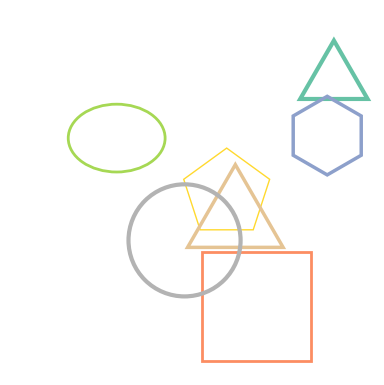[{"shape": "triangle", "thickness": 3, "radius": 0.51, "center": [0.867, 0.793]}, {"shape": "square", "thickness": 2, "radius": 0.71, "center": [0.666, 0.203]}, {"shape": "hexagon", "thickness": 2.5, "radius": 0.51, "center": [0.85, 0.648]}, {"shape": "oval", "thickness": 2, "radius": 0.63, "center": [0.303, 0.641]}, {"shape": "pentagon", "thickness": 1, "radius": 0.59, "center": [0.589, 0.498]}, {"shape": "triangle", "thickness": 2.5, "radius": 0.72, "center": [0.611, 0.429]}, {"shape": "circle", "thickness": 3, "radius": 0.73, "center": [0.479, 0.376]}]